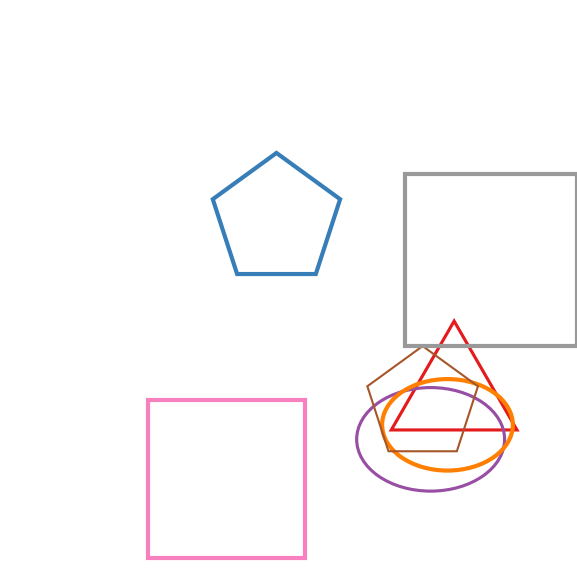[{"shape": "triangle", "thickness": 1.5, "radius": 0.63, "center": [0.786, 0.317]}, {"shape": "pentagon", "thickness": 2, "radius": 0.58, "center": [0.479, 0.618]}, {"shape": "oval", "thickness": 1.5, "radius": 0.64, "center": [0.746, 0.238]}, {"shape": "oval", "thickness": 2, "radius": 0.57, "center": [0.775, 0.264]}, {"shape": "pentagon", "thickness": 1, "radius": 0.5, "center": [0.732, 0.299]}, {"shape": "square", "thickness": 2, "radius": 0.68, "center": [0.392, 0.169]}, {"shape": "square", "thickness": 2, "radius": 0.74, "center": [0.85, 0.548]}]